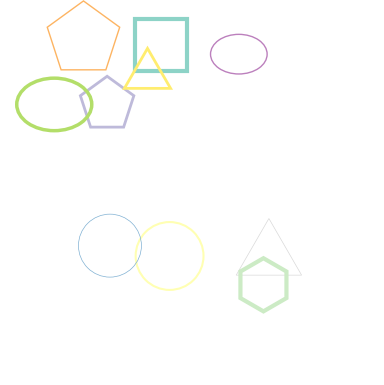[{"shape": "square", "thickness": 3, "radius": 0.34, "center": [0.419, 0.883]}, {"shape": "circle", "thickness": 1.5, "radius": 0.44, "center": [0.44, 0.335]}, {"shape": "pentagon", "thickness": 2, "radius": 0.37, "center": [0.278, 0.729]}, {"shape": "circle", "thickness": 0.5, "radius": 0.41, "center": [0.286, 0.362]}, {"shape": "pentagon", "thickness": 1, "radius": 0.49, "center": [0.217, 0.899]}, {"shape": "oval", "thickness": 2.5, "radius": 0.49, "center": [0.141, 0.729]}, {"shape": "triangle", "thickness": 0.5, "radius": 0.49, "center": [0.698, 0.334]}, {"shape": "oval", "thickness": 1, "radius": 0.37, "center": [0.62, 0.859]}, {"shape": "hexagon", "thickness": 3, "radius": 0.35, "center": [0.684, 0.26]}, {"shape": "triangle", "thickness": 2, "radius": 0.35, "center": [0.383, 0.805]}]